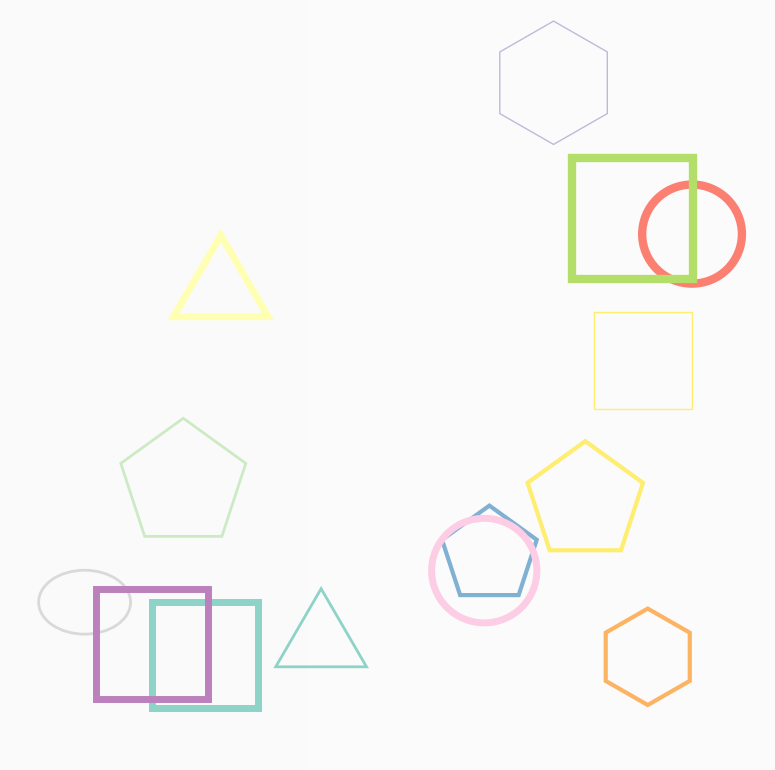[{"shape": "triangle", "thickness": 1, "radius": 0.34, "center": [0.414, 0.168]}, {"shape": "square", "thickness": 2.5, "radius": 0.34, "center": [0.264, 0.149]}, {"shape": "triangle", "thickness": 2.5, "radius": 0.35, "center": [0.285, 0.624]}, {"shape": "hexagon", "thickness": 0.5, "radius": 0.4, "center": [0.714, 0.893]}, {"shape": "circle", "thickness": 3, "radius": 0.32, "center": [0.893, 0.696]}, {"shape": "pentagon", "thickness": 1.5, "radius": 0.32, "center": [0.631, 0.279]}, {"shape": "hexagon", "thickness": 1.5, "radius": 0.31, "center": [0.836, 0.147]}, {"shape": "square", "thickness": 3, "radius": 0.39, "center": [0.816, 0.716]}, {"shape": "circle", "thickness": 2.5, "radius": 0.34, "center": [0.625, 0.259]}, {"shape": "oval", "thickness": 1, "radius": 0.3, "center": [0.109, 0.218]}, {"shape": "square", "thickness": 2.5, "radius": 0.36, "center": [0.196, 0.164]}, {"shape": "pentagon", "thickness": 1, "radius": 0.42, "center": [0.236, 0.372]}, {"shape": "square", "thickness": 0.5, "radius": 0.31, "center": [0.829, 0.532]}, {"shape": "pentagon", "thickness": 1.5, "radius": 0.39, "center": [0.755, 0.349]}]